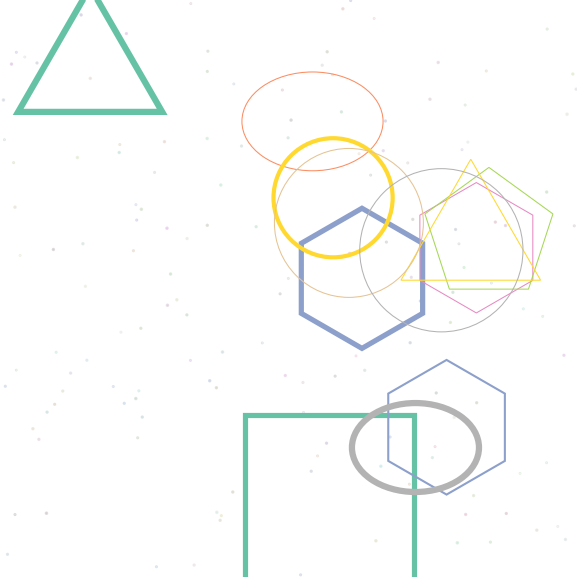[{"shape": "triangle", "thickness": 3, "radius": 0.72, "center": [0.156, 0.877]}, {"shape": "square", "thickness": 2.5, "radius": 0.73, "center": [0.571, 0.134]}, {"shape": "oval", "thickness": 0.5, "radius": 0.61, "center": [0.541, 0.789]}, {"shape": "hexagon", "thickness": 1, "radius": 0.58, "center": [0.773, 0.259]}, {"shape": "hexagon", "thickness": 2.5, "radius": 0.61, "center": [0.627, 0.517]}, {"shape": "hexagon", "thickness": 0.5, "radius": 0.56, "center": [0.825, 0.57]}, {"shape": "pentagon", "thickness": 0.5, "radius": 0.58, "center": [0.847, 0.593]}, {"shape": "triangle", "thickness": 0.5, "radius": 0.7, "center": [0.815, 0.584]}, {"shape": "circle", "thickness": 2, "radius": 0.52, "center": [0.577, 0.657]}, {"shape": "circle", "thickness": 0.5, "radius": 0.64, "center": [0.604, 0.613]}, {"shape": "circle", "thickness": 0.5, "radius": 0.71, "center": [0.764, 0.566]}, {"shape": "oval", "thickness": 3, "radius": 0.55, "center": [0.719, 0.224]}]